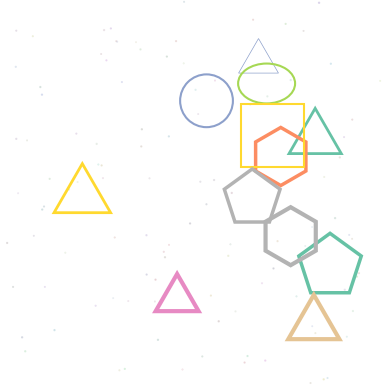[{"shape": "pentagon", "thickness": 2.5, "radius": 0.43, "center": [0.857, 0.309]}, {"shape": "triangle", "thickness": 2, "radius": 0.39, "center": [0.819, 0.64]}, {"shape": "hexagon", "thickness": 2.5, "radius": 0.38, "center": [0.729, 0.594]}, {"shape": "circle", "thickness": 1.5, "radius": 0.34, "center": [0.536, 0.738]}, {"shape": "triangle", "thickness": 0.5, "radius": 0.3, "center": [0.671, 0.84]}, {"shape": "triangle", "thickness": 3, "radius": 0.32, "center": [0.46, 0.224]}, {"shape": "oval", "thickness": 1.5, "radius": 0.37, "center": [0.692, 0.783]}, {"shape": "square", "thickness": 1.5, "radius": 0.41, "center": [0.708, 0.649]}, {"shape": "triangle", "thickness": 2, "radius": 0.42, "center": [0.214, 0.49]}, {"shape": "triangle", "thickness": 3, "radius": 0.38, "center": [0.815, 0.157]}, {"shape": "pentagon", "thickness": 2.5, "radius": 0.38, "center": [0.655, 0.485]}, {"shape": "hexagon", "thickness": 3, "radius": 0.38, "center": [0.755, 0.387]}]